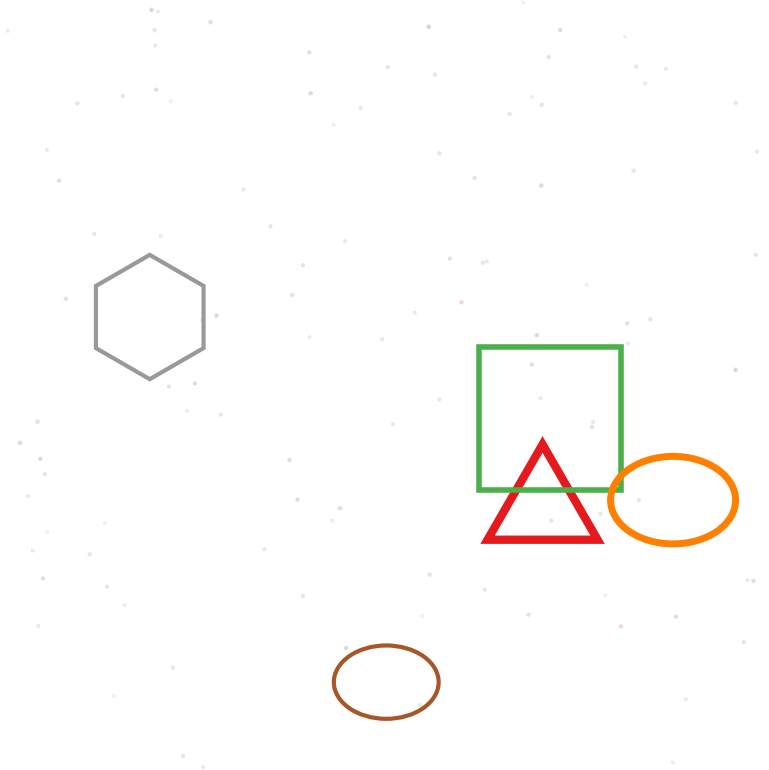[{"shape": "triangle", "thickness": 3, "radius": 0.41, "center": [0.705, 0.34]}, {"shape": "square", "thickness": 2, "radius": 0.46, "center": [0.714, 0.456]}, {"shape": "oval", "thickness": 2.5, "radius": 0.41, "center": [0.874, 0.35]}, {"shape": "oval", "thickness": 1.5, "radius": 0.34, "center": [0.502, 0.114]}, {"shape": "hexagon", "thickness": 1.5, "radius": 0.4, "center": [0.194, 0.588]}]